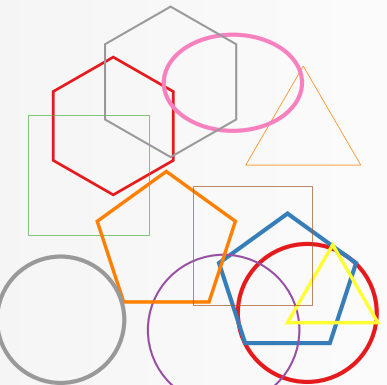[{"shape": "circle", "thickness": 3, "radius": 0.9, "center": [0.793, 0.187]}, {"shape": "hexagon", "thickness": 2, "radius": 0.89, "center": [0.292, 0.673]}, {"shape": "pentagon", "thickness": 3, "radius": 0.93, "center": [0.742, 0.259]}, {"shape": "square", "thickness": 0.5, "radius": 0.78, "center": [0.229, 0.545]}, {"shape": "circle", "thickness": 1.5, "radius": 0.98, "center": [0.577, 0.143]}, {"shape": "triangle", "thickness": 0.5, "radius": 0.86, "center": [0.783, 0.657]}, {"shape": "pentagon", "thickness": 2.5, "radius": 0.94, "center": [0.429, 0.367]}, {"shape": "triangle", "thickness": 2.5, "radius": 0.67, "center": [0.859, 0.229]}, {"shape": "square", "thickness": 0.5, "radius": 0.77, "center": [0.652, 0.362]}, {"shape": "oval", "thickness": 3, "radius": 0.89, "center": [0.601, 0.785]}, {"shape": "circle", "thickness": 3, "radius": 0.82, "center": [0.157, 0.17]}, {"shape": "hexagon", "thickness": 1.5, "radius": 0.98, "center": [0.44, 0.787]}]